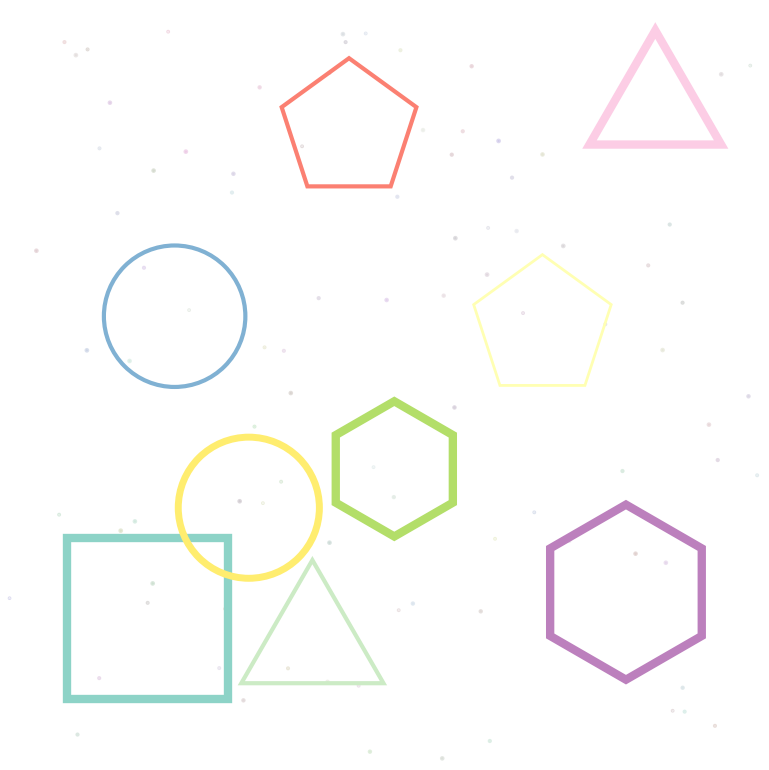[{"shape": "square", "thickness": 3, "radius": 0.52, "center": [0.192, 0.197]}, {"shape": "pentagon", "thickness": 1, "radius": 0.47, "center": [0.704, 0.575]}, {"shape": "pentagon", "thickness": 1.5, "radius": 0.46, "center": [0.453, 0.832]}, {"shape": "circle", "thickness": 1.5, "radius": 0.46, "center": [0.227, 0.589]}, {"shape": "hexagon", "thickness": 3, "radius": 0.44, "center": [0.512, 0.391]}, {"shape": "triangle", "thickness": 3, "radius": 0.49, "center": [0.851, 0.862]}, {"shape": "hexagon", "thickness": 3, "radius": 0.57, "center": [0.813, 0.231]}, {"shape": "triangle", "thickness": 1.5, "radius": 0.53, "center": [0.406, 0.166]}, {"shape": "circle", "thickness": 2.5, "radius": 0.46, "center": [0.323, 0.341]}]